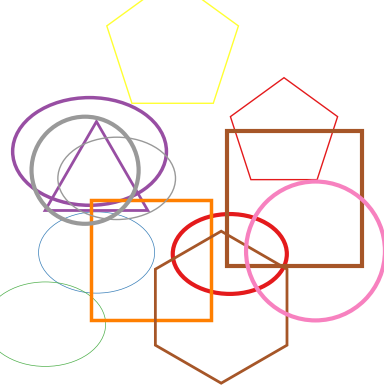[{"shape": "pentagon", "thickness": 1, "radius": 0.73, "center": [0.738, 0.652]}, {"shape": "oval", "thickness": 3, "radius": 0.74, "center": [0.597, 0.34]}, {"shape": "oval", "thickness": 0.5, "radius": 0.75, "center": [0.251, 0.344]}, {"shape": "oval", "thickness": 0.5, "radius": 0.78, "center": [0.118, 0.158]}, {"shape": "oval", "thickness": 2.5, "radius": 1.0, "center": [0.233, 0.607]}, {"shape": "triangle", "thickness": 2, "radius": 0.77, "center": [0.251, 0.53]}, {"shape": "square", "thickness": 2.5, "radius": 0.78, "center": [0.393, 0.325]}, {"shape": "pentagon", "thickness": 1, "radius": 0.9, "center": [0.448, 0.877]}, {"shape": "hexagon", "thickness": 2, "radius": 0.99, "center": [0.575, 0.202]}, {"shape": "square", "thickness": 3, "radius": 0.88, "center": [0.765, 0.484]}, {"shape": "circle", "thickness": 3, "radius": 0.9, "center": [0.819, 0.348]}, {"shape": "circle", "thickness": 3, "radius": 0.7, "center": [0.221, 0.558]}, {"shape": "oval", "thickness": 1, "radius": 0.76, "center": [0.303, 0.537]}]